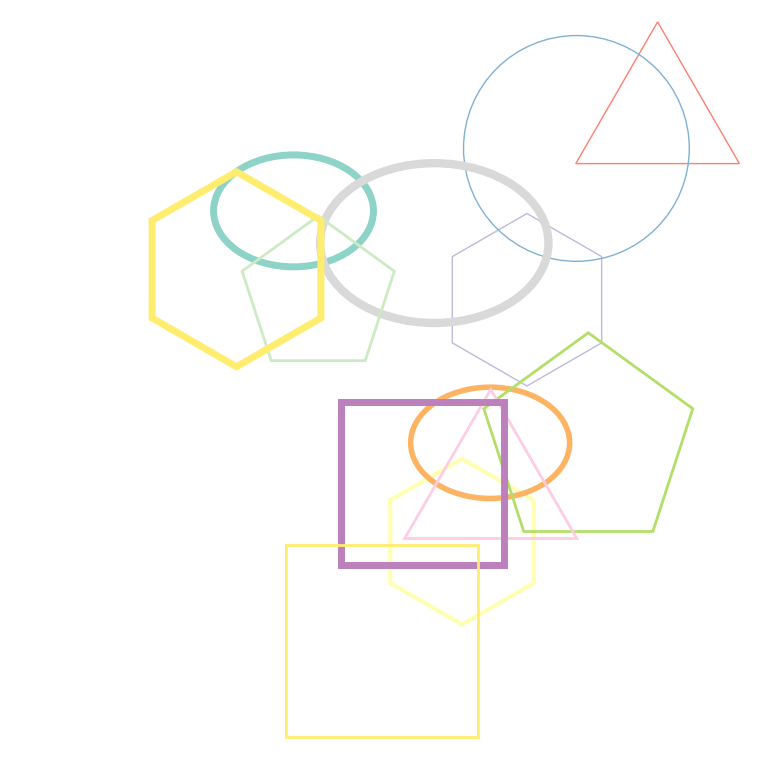[{"shape": "oval", "thickness": 2.5, "radius": 0.52, "center": [0.381, 0.726]}, {"shape": "hexagon", "thickness": 1.5, "radius": 0.54, "center": [0.6, 0.297]}, {"shape": "hexagon", "thickness": 0.5, "radius": 0.56, "center": [0.684, 0.611]}, {"shape": "triangle", "thickness": 0.5, "radius": 0.61, "center": [0.854, 0.849]}, {"shape": "circle", "thickness": 0.5, "radius": 0.73, "center": [0.749, 0.807]}, {"shape": "oval", "thickness": 2, "radius": 0.52, "center": [0.637, 0.425]}, {"shape": "pentagon", "thickness": 1, "radius": 0.71, "center": [0.764, 0.425]}, {"shape": "triangle", "thickness": 1, "radius": 0.65, "center": [0.637, 0.365]}, {"shape": "oval", "thickness": 3, "radius": 0.74, "center": [0.564, 0.684]}, {"shape": "square", "thickness": 2.5, "radius": 0.53, "center": [0.549, 0.371]}, {"shape": "pentagon", "thickness": 1, "radius": 0.52, "center": [0.413, 0.616]}, {"shape": "square", "thickness": 1, "radius": 0.63, "center": [0.496, 0.168]}, {"shape": "hexagon", "thickness": 2.5, "radius": 0.63, "center": [0.307, 0.65]}]